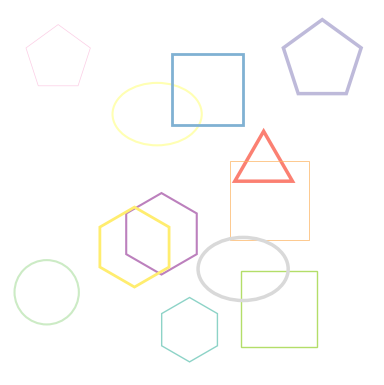[{"shape": "hexagon", "thickness": 1, "radius": 0.42, "center": [0.492, 0.144]}, {"shape": "oval", "thickness": 1.5, "radius": 0.58, "center": [0.408, 0.704]}, {"shape": "pentagon", "thickness": 2.5, "radius": 0.53, "center": [0.837, 0.843]}, {"shape": "triangle", "thickness": 2.5, "radius": 0.43, "center": [0.685, 0.573]}, {"shape": "square", "thickness": 2, "radius": 0.46, "center": [0.538, 0.768]}, {"shape": "square", "thickness": 0.5, "radius": 0.51, "center": [0.7, 0.48]}, {"shape": "square", "thickness": 1, "radius": 0.49, "center": [0.725, 0.197]}, {"shape": "pentagon", "thickness": 0.5, "radius": 0.44, "center": [0.151, 0.848]}, {"shape": "oval", "thickness": 2.5, "radius": 0.59, "center": [0.631, 0.301]}, {"shape": "hexagon", "thickness": 1.5, "radius": 0.53, "center": [0.419, 0.393]}, {"shape": "circle", "thickness": 1.5, "radius": 0.42, "center": [0.121, 0.241]}, {"shape": "hexagon", "thickness": 2, "radius": 0.52, "center": [0.349, 0.358]}]